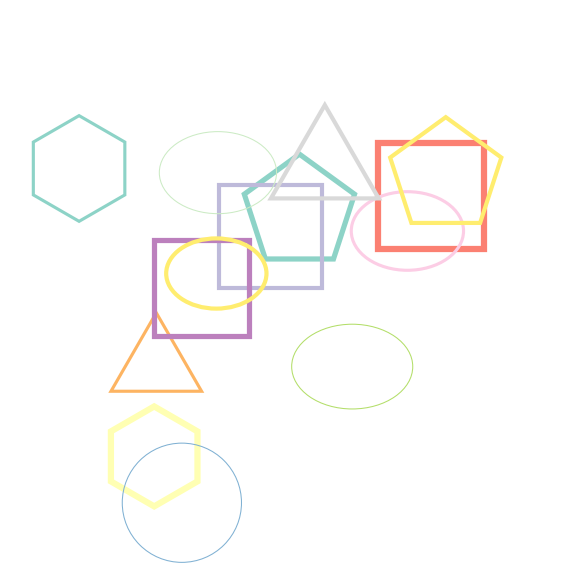[{"shape": "pentagon", "thickness": 2.5, "radius": 0.5, "center": [0.518, 0.632]}, {"shape": "hexagon", "thickness": 1.5, "radius": 0.46, "center": [0.137, 0.707]}, {"shape": "hexagon", "thickness": 3, "radius": 0.43, "center": [0.267, 0.209]}, {"shape": "square", "thickness": 2, "radius": 0.45, "center": [0.468, 0.589]}, {"shape": "square", "thickness": 3, "radius": 0.46, "center": [0.746, 0.659]}, {"shape": "circle", "thickness": 0.5, "radius": 0.52, "center": [0.315, 0.129]}, {"shape": "triangle", "thickness": 1.5, "radius": 0.45, "center": [0.271, 0.367]}, {"shape": "oval", "thickness": 0.5, "radius": 0.52, "center": [0.61, 0.364]}, {"shape": "oval", "thickness": 1.5, "radius": 0.49, "center": [0.705, 0.599]}, {"shape": "triangle", "thickness": 2, "radius": 0.54, "center": [0.562, 0.709]}, {"shape": "square", "thickness": 2.5, "radius": 0.41, "center": [0.349, 0.5]}, {"shape": "oval", "thickness": 0.5, "radius": 0.51, "center": [0.377, 0.7]}, {"shape": "pentagon", "thickness": 2, "radius": 0.51, "center": [0.772, 0.695]}, {"shape": "oval", "thickness": 2, "radius": 0.43, "center": [0.375, 0.526]}]